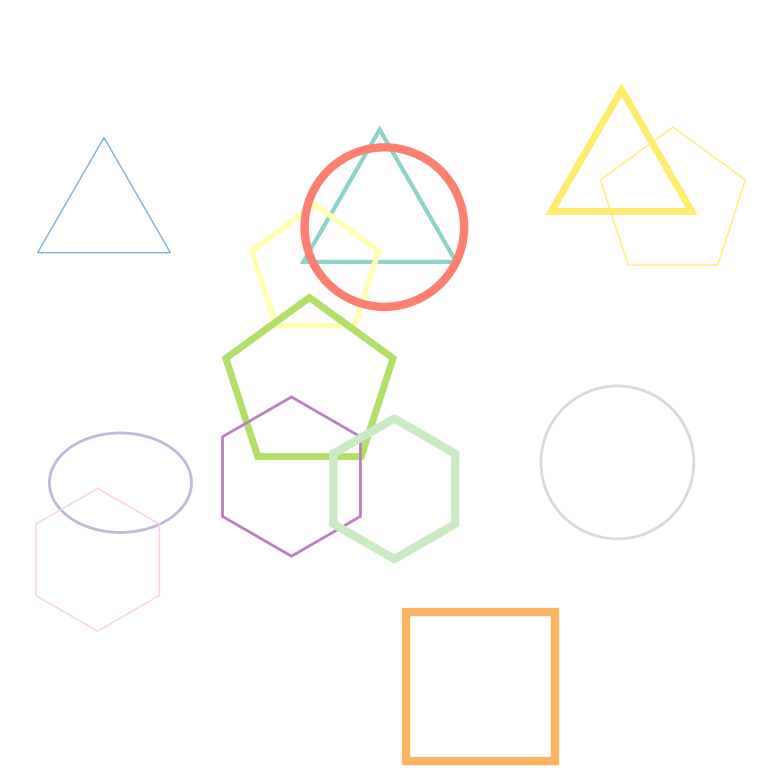[{"shape": "triangle", "thickness": 1.5, "radius": 0.57, "center": [0.493, 0.717]}, {"shape": "pentagon", "thickness": 2, "radius": 0.43, "center": [0.409, 0.647]}, {"shape": "oval", "thickness": 1, "radius": 0.46, "center": [0.156, 0.373]}, {"shape": "circle", "thickness": 3, "radius": 0.52, "center": [0.499, 0.705]}, {"shape": "triangle", "thickness": 0.5, "radius": 0.5, "center": [0.135, 0.722]}, {"shape": "square", "thickness": 3, "radius": 0.48, "center": [0.624, 0.109]}, {"shape": "pentagon", "thickness": 2.5, "radius": 0.57, "center": [0.402, 0.499]}, {"shape": "hexagon", "thickness": 0.5, "radius": 0.46, "center": [0.127, 0.273]}, {"shape": "circle", "thickness": 1, "radius": 0.5, "center": [0.802, 0.399]}, {"shape": "hexagon", "thickness": 1, "radius": 0.52, "center": [0.379, 0.381]}, {"shape": "hexagon", "thickness": 3, "radius": 0.46, "center": [0.512, 0.365]}, {"shape": "pentagon", "thickness": 0.5, "radius": 0.5, "center": [0.874, 0.736]}, {"shape": "triangle", "thickness": 2.5, "radius": 0.53, "center": [0.807, 0.778]}]